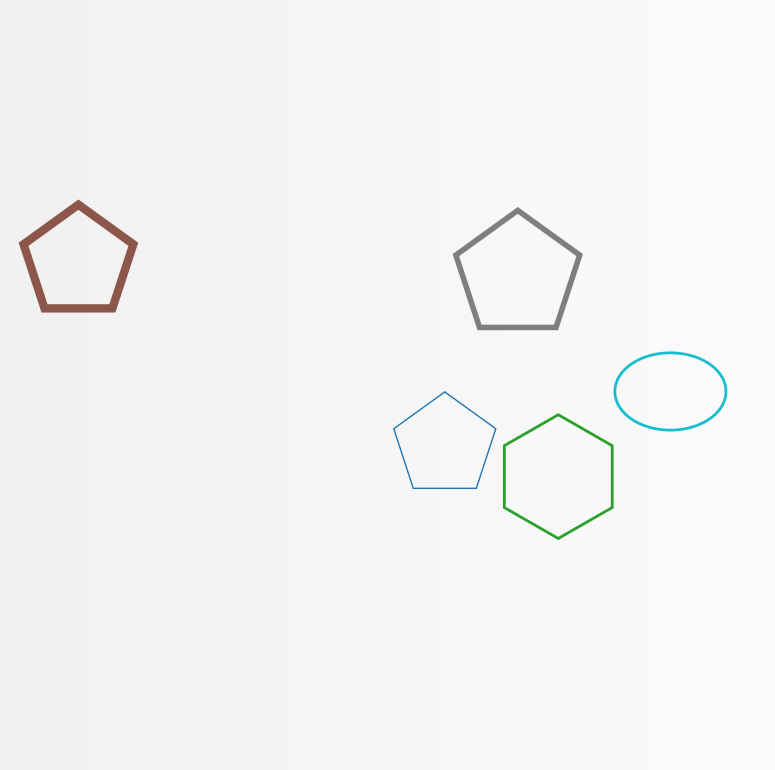[{"shape": "pentagon", "thickness": 0.5, "radius": 0.35, "center": [0.574, 0.422]}, {"shape": "hexagon", "thickness": 1, "radius": 0.4, "center": [0.72, 0.381]}, {"shape": "pentagon", "thickness": 3, "radius": 0.37, "center": [0.101, 0.66]}, {"shape": "pentagon", "thickness": 2, "radius": 0.42, "center": [0.668, 0.643]}, {"shape": "oval", "thickness": 1, "radius": 0.36, "center": [0.865, 0.492]}]